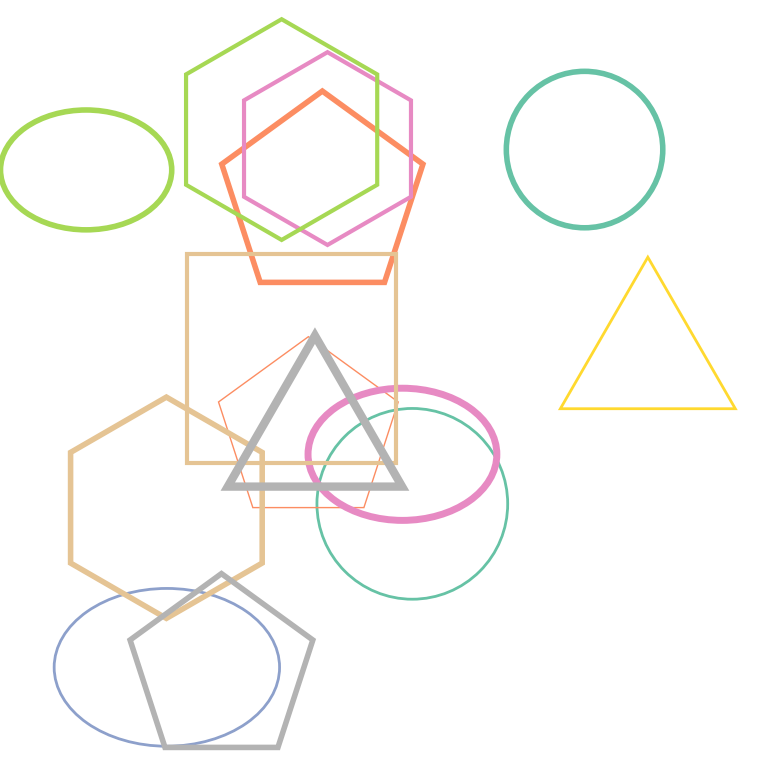[{"shape": "circle", "thickness": 2, "radius": 0.51, "center": [0.759, 0.806]}, {"shape": "circle", "thickness": 1, "radius": 0.62, "center": [0.535, 0.346]}, {"shape": "pentagon", "thickness": 2, "radius": 0.69, "center": [0.419, 0.744]}, {"shape": "pentagon", "thickness": 0.5, "radius": 0.61, "center": [0.4, 0.44]}, {"shape": "oval", "thickness": 1, "radius": 0.73, "center": [0.217, 0.133]}, {"shape": "oval", "thickness": 2.5, "radius": 0.61, "center": [0.523, 0.41]}, {"shape": "hexagon", "thickness": 1.5, "radius": 0.63, "center": [0.425, 0.807]}, {"shape": "oval", "thickness": 2, "radius": 0.56, "center": [0.112, 0.779]}, {"shape": "hexagon", "thickness": 1.5, "radius": 0.72, "center": [0.366, 0.832]}, {"shape": "triangle", "thickness": 1, "radius": 0.66, "center": [0.841, 0.535]}, {"shape": "square", "thickness": 1.5, "radius": 0.68, "center": [0.379, 0.535]}, {"shape": "hexagon", "thickness": 2, "radius": 0.72, "center": [0.216, 0.341]}, {"shape": "triangle", "thickness": 3, "radius": 0.65, "center": [0.409, 0.433]}, {"shape": "pentagon", "thickness": 2, "radius": 0.62, "center": [0.288, 0.13]}]